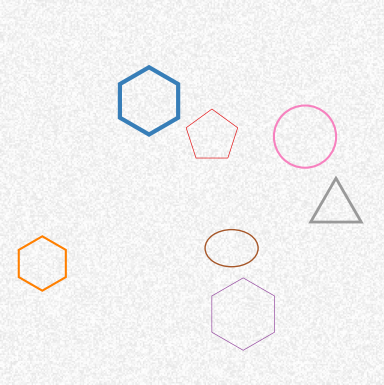[{"shape": "pentagon", "thickness": 0.5, "radius": 0.35, "center": [0.55, 0.646]}, {"shape": "hexagon", "thickness": 3, "radius": 0.44, "center": [0.387, 0.738]}, {"shape": "hexagon", "thickness": 0.5, "radius": 0.47, "center": [0.632, 0.184]}, {"shape": "hexagon", "thickness": 1.5, "radius": 0.35, "center": [0.11, 0.316]}, {"shape": "oval", "thickness": 1, "radius": 0.34, "center": [0.602, 0.355]}, {"shape": "circle", "thickness": 1.5, "radius": 0.4, "center": [0.792, 0.645]}, {"shape": "triangle", "thickness": 2, "radius": 0.38, "center": [0.873, 0.461]}]